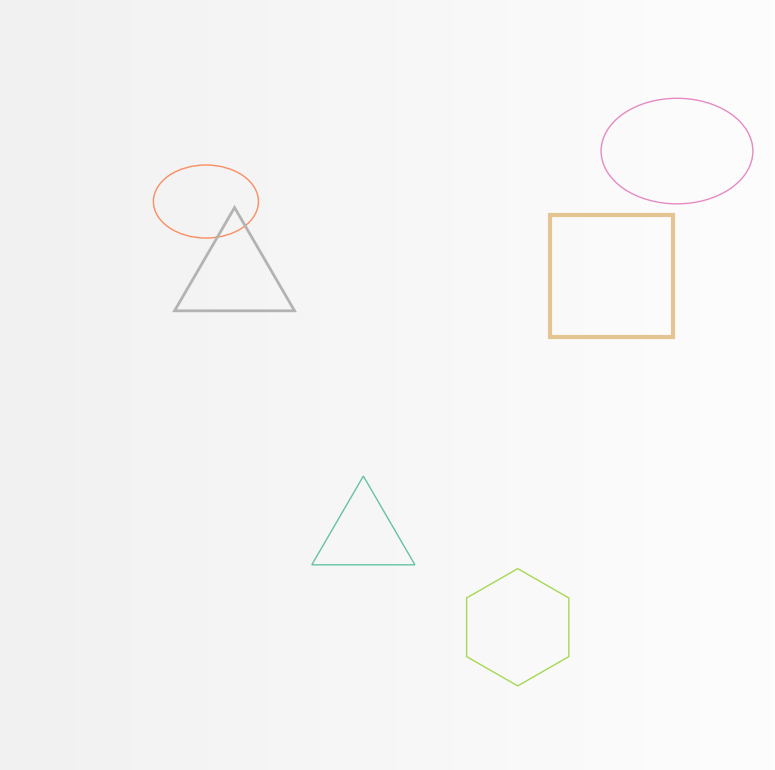[{"shape": "triangle", "thickness": 0.5, "radius": 0.38, "center": [0.469, 0.305]}, {"shape": "oval", "thickness": 0.5, "radius": 0.34, "center": [0.266, 0.738]}, {"shape": "oval", "thickness": 0.5, "radius": 0.49, "center": [0.874, 0.804]}, {"shape": "hexagon", "thickness": 0.5, "radius": 0.38, "center": [0.668, 0.185]}, {"shape": "square", "thickness": 1.5, "radius": 0.39, "center": [0.789, 0.642]}, {"shape": "triangle", "thickness": 1, "radius": 0.45, "center": [0.303, 0.641]}]